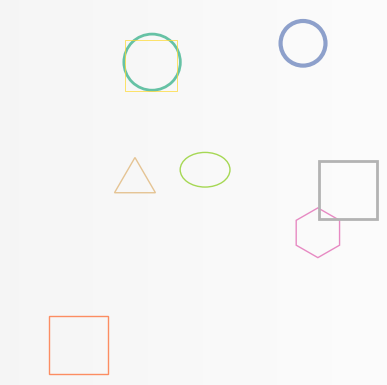[{"shape": "circle", "thickness": 2, "radius": 0.36, "center": [0.393, 0.839]}, {"shape": "square", "thickness": 1, "radius": 0.38, "center": [0.202, 0.103]}, {"shape": "circle", "thickness": 3, "radius": 0.29, "center": [0.782, 0.888]}, {"shape": "hexagon", "thickness": 1, "radius": 0.32, "center": [0.82, 0.395]}, {"shape": "oval", "thickness": 1, "radius": 0.32, "center": [0.529, 0.559]}, {"shape": "square", "thickness": 0.5, "radius": 0.33, "center": [0.389, 0.831]}, {"shape": "triangle", "thickness": 1, "radius": 0.3, "center": [0.348, 0.53]}, {"shape": "square", "thickness": 2, "radius": 0.38, "center": [0.899, 0.506]}]